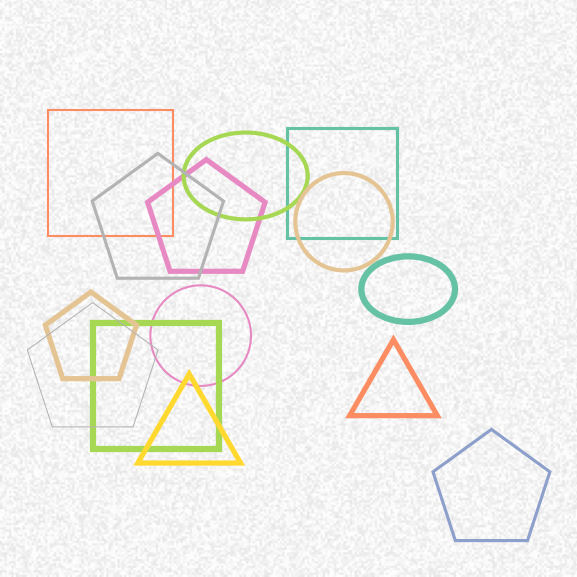[{"shape": "square", "thickness": 1.5, "radius": 0.47, "center": [0.592, 0.682]}, {"shape": "oval", "thickness": 3, "radius": 0.41, "center": [0.707, 0.498]}, {"shape": "square", "thickness": 1, "radius": 0.54, "center": [0.191, 0.699]}, {"shape": "triangle", "thickness": 2.5, "radius": 0.44, "center": [0.681, 0.323]}, {"shape": "pentagon", "thickness": 1.5, "radius": 0.53, "center": [0.851, 0.149]}, {"shape": "pentagon", "thickness": 2.5, "radius": 0.53, "center": [0.357, 0.616]}, {"shape": "circle", "thickness": 1, "radius": 0.44, "center": [0.347, 0.418]}, {"shape": "square", "thickness": 3, "radius": 0.55, "center": [0.27, 0.331]}, {"shape": "oval", "thickness": 2, "radius": 0.54, "center": [0.425, 0.694]}, {"shape": "triangle", "thickness": 2.5, "radius": 0.51, "center": [0.328, 0.249]}, {"shape": "pentagon", "thickness": 2.5, "radius": 0.41, "center": [0.157, 0.411]}, {"shape": "circle", "thickness": 2, "radius": 0.42, "center": [0.596, 0.615]}, {"shape": "pentagon", "thickness": 0.5, "radius": 0.6, "center": [0.16, 0.356]}, {"shape": "pentagon", "thickness": 1.5, "radius": 0.6, "center": [0.273, 0.614]}]